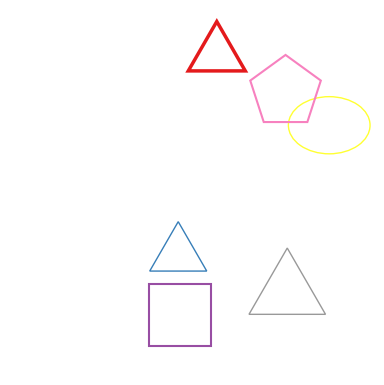[{"shape": "triangle", "thickness": 2.5, "radius": 0.43, "center": [0.563, 0.859]}, {"shape": "triangle", "thickness": 1, "radius": 0.43, "center": [0.463, 0.339]}, {"shape": "square", "thickness": 1.5, "radius": 0.4, "center": [0.468, 0.182]}, {"shape": "oval", "thickness": 1, "radius": 0.53, "center": [0.855, 0.675]}, {"shape": "pentagon", "thickness": 1.5, "radius": 0.48, "center": [0.742, 0.761]}, {"shape": "triangle", "thickness": 1, "radius": 0.57, "center": [0.746, 0.241]}]